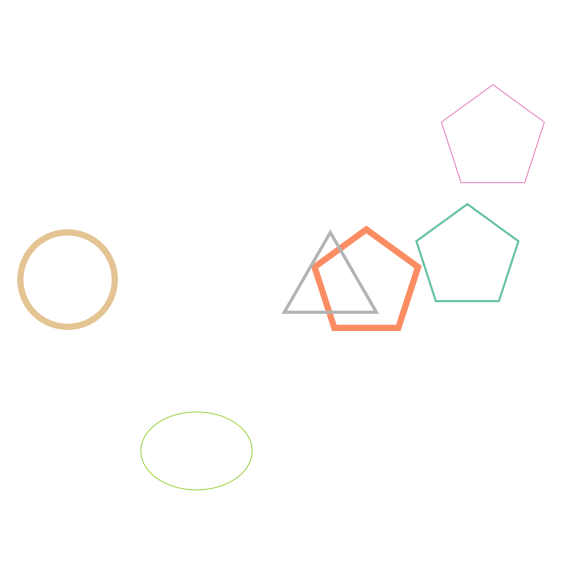[{"shape": "pentagon", "thickness": 1, "radius": 0.46, "center": [0.809, 0.553]}, {"shape": "pentagon", "thickness": 3, "radius": 0.47, "center": [0.634, 0.508]}, {"shape": "pentagon", "thickness": 0.5, "radius": 0.47, "center": [0.853, 0.759]}, {"shape": "oval", "thickness": 0.5, "radius": 0.48, "center": [0.34, 0.218]}, {"shape": "circle", "thickness": 3, "radius": 0.41, "center": [0.117, 0.515]}, {"shape": "triangle", "thickness": 1.5, "radius": 0.46, "center": [0.572, 0.505]}]